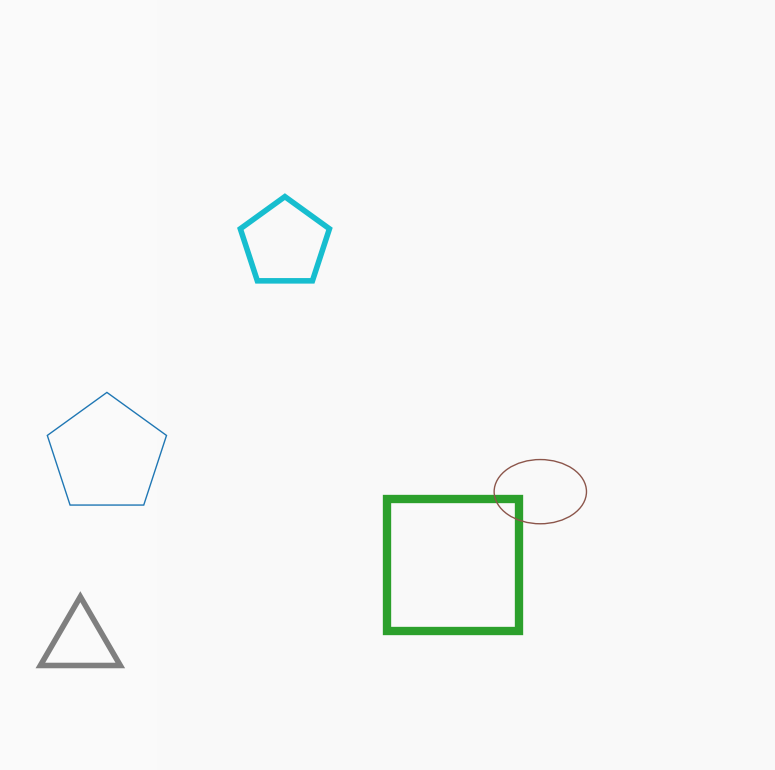[{"shape": "pentagon", "thickness": 0.5, "radius": 0.4, "center": [0.138, 0.409]}, {"shape": "square", "thickness": 3, "radius": 0.43, "center": [0.584, 0.266]}, {"shape": "oval", "thickness": 0.5, "radius": 0.3, "center": [0.697, 0.361]}, {"shape": "triangle", "thickness": 2, "radius": 0.3, "center": [0.104, 0.166]}, {"shape": "pentagon", "thickness": 2, "radius": 0.3, "center": [0.368, 0.684]}]